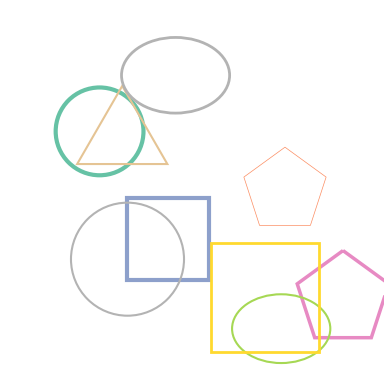[{"shape": "circle", "thickness": 3, "radius": 0.57, "center": [0.259, 0.659]}, {"shape": "pentagon", "thickness": 0.5, "radius": 0.56, "center": [0.74, 0.505]}, {"shape": "square", "thickness": 3, "radius": 0.53, "center": [0.437, 0.378]}, {"shape": "pentagon", "thickness": 2.5, "radius": 0.63, "center": [0.891, 0.224]}, {"shape": "oval", "thickness": 1.5, "radius": 0.64, "center": [0.73, 0.146]}, {"shape": "square", "thickness": 2, "radius": 0.71, "center": [0.688, 0.226]}, {"shape": "triangle", "thickness": 1.5, "radius": 0.68, "center": [0.318, 0.642]}, {"shape": "circle", "thickness": 1.5, "radius": 0.73, "center": [0.331, 0.327]}, {"shape": "oval", "thickness": 2, "radius": 0.7, "center": [0.456, 0.804]}]